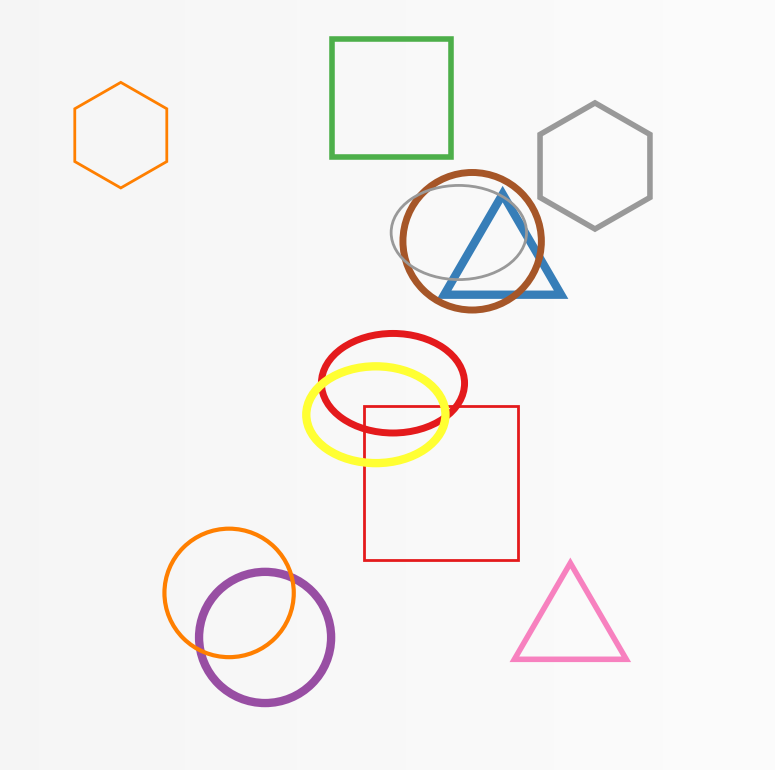[{"shape": "square", "thickness": 1, "radius": 0.5, "center": [0.569, 0.373]}, {"shape": "oval", "thickness": 2.5, "radius": 0.46, "center": [0.507, 0.502]}, {"shape": "triangle", "thickness": 3, "radius": 0.44, "center": [0.649, 0.661]}, {"shape": "square", "thickness": 2, "radius": 0.38, "center": [0.505, 0.872]}, {"shape": "circle", "thickness": 3, "radius": 0.43, "center": [0.342, 0.172]}, {"shape": "hexagon", "thickness": 1, "radius": 0.34, "center": [0.156, 0.824]}, {"shape": "circle", "thickness": 1.5, "radius": 0.42, "center": [0.296, 0.23]}, {"shape": "oval", "thickness": 3, "radius": 0.45, "center": [0.485, 0.461]}, {"shape": "circle", "thickness": 2.5, "radius": 0.45, "center": [0.609, 0.687]}, {"shape": "triangle", "thickness": 2, "radius": 0.42, "center": [0.736, 0.185]}, {"shape": "oval", "thickness": 1, "radius": 0.44, "center": [0.592, 0.698]}, {"shape": "hexagon", "thickness": 2, "radius": 0.41, "center": [0.768, 0.784]}]